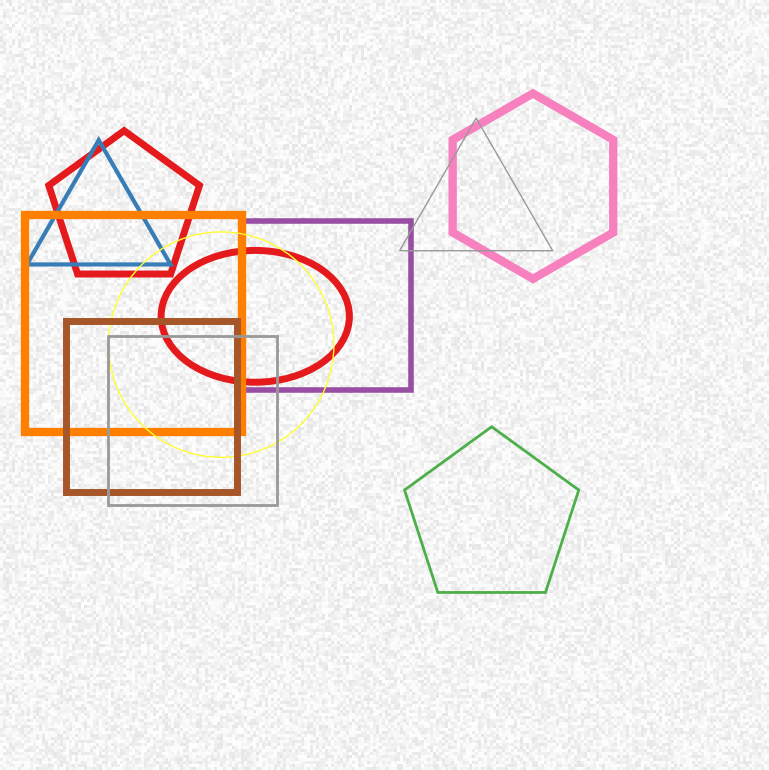[{"shape": "oval", "thickness": 2.5, "radius": 0.61, "center": [0.331, 0.589]}, {"shape": "pentagon", "thickness": 2.5, "radius": 0.51, "center": [0.161, 0.727]}, {"shape": "triangle", "thickness": 1.5, "radius": 0.54, "center": [0.128, 0.71]}, {"shape": "pentagon", "thickness": 1, "radius": 0.59, "center": [0.639, 0.327]}, {"shape": "square", "thickness": 2, "radius": 0.55, "center": [0.424, 0.603]}, {"shape": "square", "thickness": 3, "radius": 0.7, "center": [0.173, 0.58]}, {"shape": "circle", "thickness": 0.5, "radius": 0.73, "center": [0.287, 0.552]}, {"shape": "square", "thickness": 2.5, "radius": 0.55, "center": [0.197, 0.473]}, {"shape": "hexagon", "thickness": 3, "radius": 0.6, "center": [0.692, 0.758]}, {"shape": "square", "thickness": 1, "radius": 0.55, "center": [0.25, 0.454]}, {"shape": "triangle", "thickness": 0.5, "radius": 0.57, "center": [0.618, 0.732]}]